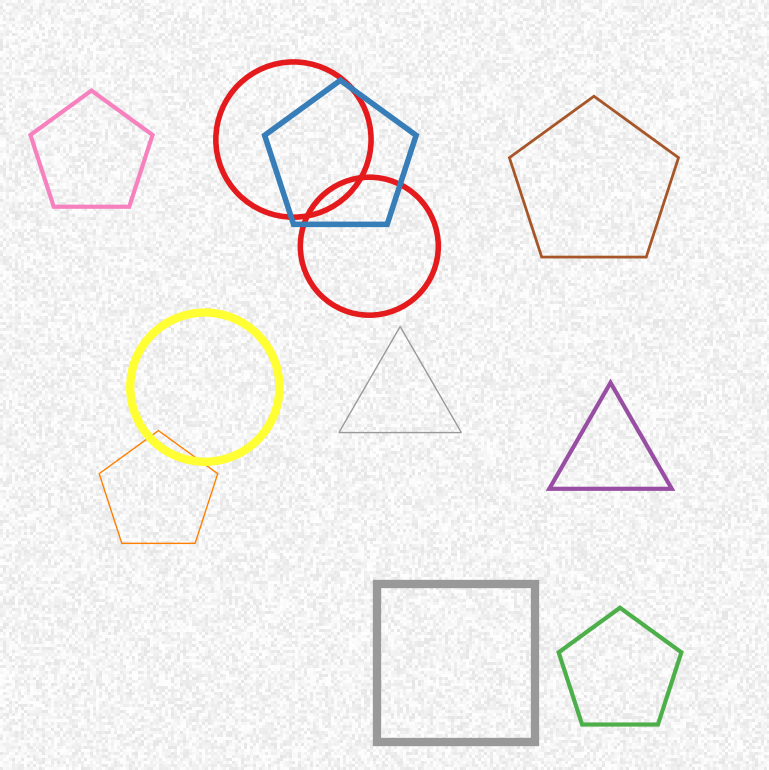[{"shape": "circle", "thickness": 2, "radius": 0.5, "center": [0.381, 0.819]}, {"shape": "circle", "thickness": 2, "radius": 0.45, "center": [0.48, 0.68]}, {"shape": "pentagon", "thickness": 2, "radius": 0.52, "center": [0.442, 0.792]}, {"shape": "pentagon", "thickness": 1.5, "radius": 0.42, "center": [0.805, 0.127]}, {"shape": "triangle", "thickness": 1.5, "radius": 0.46, "center": [0.793, 0.411]}, {"shape": "pentagon", "thickness": 0.5, "radius": 0.4, "center": [0.206, 0.36]}, {"shape": "circle", "thickness": 3, "radius": 0.48, "center": [0.266, 0.497]}, {"shape": "pentagon", "thickness": 1, "radius": 0.58, "center": [0.771, 0.76]}, {"shape": "pentagon", "thickness": 1.5, "radius": 0.42, "center": [0.119, 0.799]}, {"shape": "triangle", "thickness": 0.5, "radius": 0.46, "center": [0.52, 0.484]}, {"shape": "square", "thickness": 3, "radius": 0.51, "center": [0.593, 0.139]}]